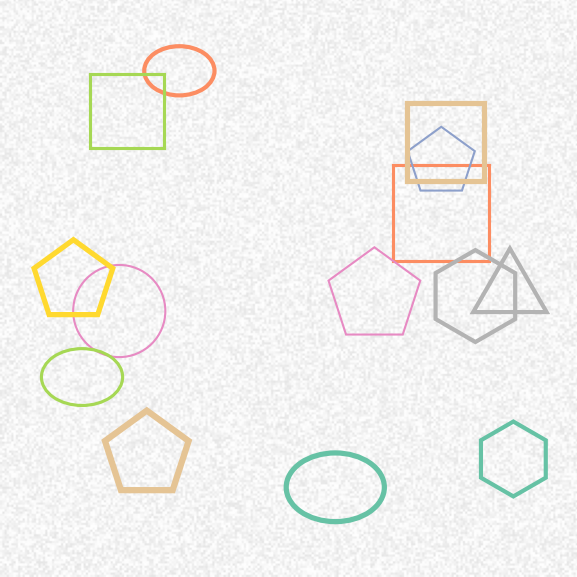[{"shape": "oval", "thickness": 2.5, "radius": 0.42, "center": [0.581, 0.155]}, {"shape": "hexagon", "thickness": 2, "radius": 0.32, "center": [0.889, 0.204]}, {"shape": "square", "thickness": 1.5, "radius": 0.41, "center": [0.764, 0.63]}, {"shape": "oval", "thickness": 2, "radius": 0.3, "center": [0.311, 0.877]}, {"shape": "pentagon", "thickness": 1, "radius": 0.31, "center": [0.764, 0.719]}, {"shape": "circle", "thickness": 1, "radius": 0.4, "center": [0.207, 0.461]}, {"shape": "pentagon", "thickness": 1, "radius": 0.42, "center": [0.648, 0.487]}, {"shape": "square", "thickness": 1.5, "radius": 0.32, "center": [0.219, 0.807]}, {"shape": "oval", "thickness": 1.5, "radius": 0.35, "center": [0.142, 0.346]}, {"shape": "pentagon", "thickness": 2.5, "radius": 0.36, "center": [0.127, 0.512]}, {"shape": "square", "thickness": 2.5, "radius": 0.34, "center": [0.771, 0.753]}, {"shape": "pentagon", "thickness": 3, "radius": 0.38, "center": [0.254, 0.212]}, {"shape": "hexagon", "thickness": 2, "radius": 0.4, "center": [0.823, 0.486]}, {"shape": "triangle", "thickness": 2, "radius": 0.37, "center": [0.883, 0.495]}]